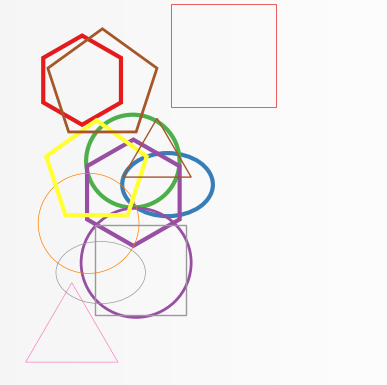[{"shape": "hexagon", "thickness": 3, "radius": 0.58, "center": [0.212, 0.792]}, {"shape": "square", "thickness": 0.5, "radius": 0.67, "center": [0.576, 0.856]}, {"shape": "oval", "thickness": 3, "radius": 0.59, "center": [0.432, 0.52]}, {"shape": "circle", "thickness": 3, "radius": 0.6, "center": [0.343, 0.582]}, {"shape": "hexagon", "thickness": 3, "radius": 0.69, "center": [0.344, 0.499]}, {"shape": "circle", "thickness": 2, "radius": 0.71, "center": [0.351, 0.318]}, {"shape": "circle", "thickness": 0.5, "radius": 0.65, "center": [0.229, 0.42]}, {"shape": "pentagon", "thickness": 3, "radius": 0.68, "center": [0.249, 0.551]}, {"shape": "triangle", "thickness": 1, "radius": 0.51, "center": [0.405, 0.591]}, {"shape": "pentagon", "thickness": 2, "radius": 0.74, "center": [0.264, 0.777]}, {"shape": "triangle", "thickness": 0.5, "radius": 0.69, "center": [0.185, 0.128]}, {"shape": "oval", "thickness": 0.5, "radius": 0.58, "center": [0.26, 0.292]}, {"shape": "square", "thickness": 1, "radius": 0.59, "center": [0.362, 0.298]}]